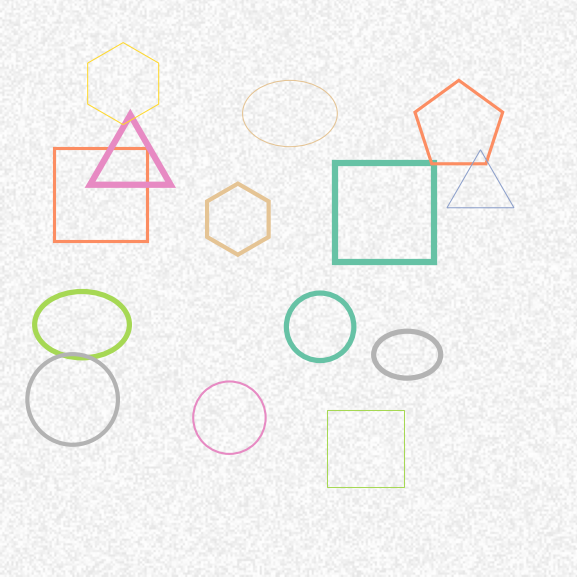[{"shape": "circle", "thickness": 2.5, "radius": 0.29, "center": [0.554, 0.433]}, {"shape": "square", "thickness": 3, "radius": 0.43, "center": [0.666, 0.631]}, {"shape": "pentagon", "thickness": 1.5, "radius": 0.4, "center": [0.795, 0.78]}, {"shape": "square", "thickness": 1.5, "radius": 0.4, "center": [0.173, 0.663]}, {"shape": "triangle", "thickness": 0.5, "radius": 0.33, "center": [0.832, 0.673]}, {"shape": "circle", "thickness": 1, "radius": 0.31, "center": [0.397, 0.276]}, {"shape": "triangle", "thickness": 3, "radius": 0.4, "center": [0.226, 0.72]}, {"shape": "square", "thickness": 0.5, "radius": 0.33, "center": [0.633, 0.222]}, {"shape": "oval", "thickness": 2.5, "radius": 0.41, "center": [0.142, 0.437]}, {"shape": "hexagon", "thickness": 0.5, "radius": 0.36, "center": [0.213, 0.854]}, {"shape": "oval", "thickness": 0.5, "radius": 0.41, "center": [0.502, 0.803]}, {"shape": "hexagon", "thickness": 2, "radius": 0.31, "center": [0.412, 0.62]}, {"shape": "circle", "thickness": 2, "radius": 0.39, "center": [0.126, 0.307]}, {"shape": "oval", "thickness": 2.5, "radius": 0.29, "center": [0.705, 0.385]}]